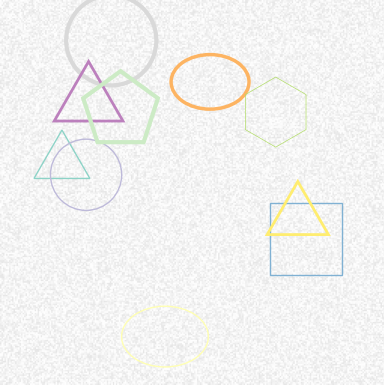[{"shape": "triangle", "thickness": 1, "radius": 0.42, "center": [0.161, 0.578]}, {"shape": "oval", "thickness": 1, "radius": 0.56, "center": [0.428, 0.126]}, {"shape": "circle", "thickness": 1, "radius": 0.46, "center": [0.224, 0.546]}, {"shape": "square", "thickness": 1, "radius": 0.47, "center": [0.794, 0.38]}, {"shape": "oval", "thickness": 2.5, "radius": 0.51, "center": [0.546, 0.787]}, {"shape": "hexagon", "thickness": 0.5, "radius": 0.45, "center": [0.716, 0.709]}, {"shape": "circle", "thickness": 3, "radius": 0.59, "center": [0.289, 0.895]}, {"shape": "triangle", "thickness": 2, "radius": 0.52, "center": [0.23, 0.737]}, {"shape": "pentagon", "thickness": 3, "radius": 0.51, "center": [0.313, 0.713]}, {"shape": "triangle", "thickness": 2, "radius": 0.46, "center": [0.774, 0.437]}]